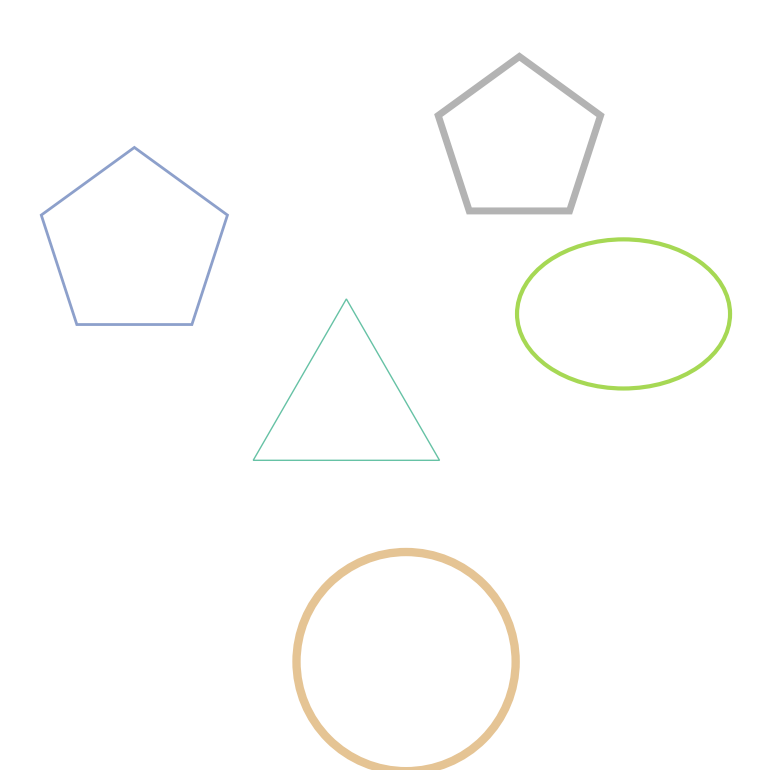[{"shape": "triangle", "thickness": 0.5, "radius": 0.7, "center": [0.45, 0.472]}, {"shape": "pentagon", "thickness": 1, "radius": 0.64, "center": [0.174, 0.681]}, {"shape": "oval", "thickness": 1.5, "radius": 0.69, "center": [0.81, 0.592]}, {"shape": "circle", "thickness": 3, "radius": 0.71, "center": [0.527, 0.141]}, {"shape": "pentagon", "thickness": 2.5, "radius": 0.55, "center": [0.675, 0.816]}]